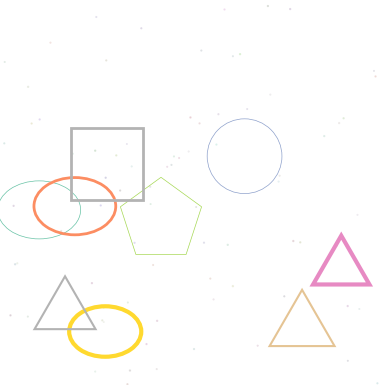[{"shape": "oval", "thickness": 0.5, "radius": 0.54, "center": [0.102, 0.455]}, {"shape": "oval", "thickness": 2, "radius": 0.53, "center": [0.194, 0.464]}, {"shape": "circle", "thickness": 0.5, "radius": 0.49, "center": [0.635, 0.594]}, {"shape": "triangle", "thickness": 3, "radius": 0.42, "center": [0.886, 0.303]}, {"shape": "pentagon", "thickness": 0.5, "radius": 0.55, "center": [0.418, 0.429]}, {"shape": "oval", "thickness": 3, "radius": 0.47, "center": [0.273, 0.139]}, {"shape": "triangle", "thickness": 1.5, "radius": 0.49, "center": [0.785, 0.15]}, {"shape": "square", "thickness": 2, "radius": 0.47, "center": [0.277, 0.574]}, {"shape": "triangle", "thickness": 1.5, "radius": 0.46, "center": [0.169, 0.191]}]